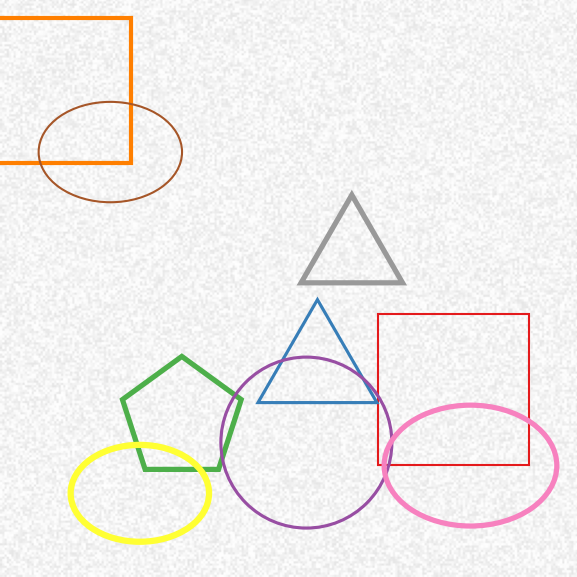[{"shape": "square", "thickness": 1, "radius": 0.65, "center": [0.786, 0.325]}, {"shape": "triangle", "thickness": 1.5, "radius": 0.59, "center": [0.55, 0.361]}, {"shape": "pentagon", "thickness": 2.5, "radius": 0.54, "center": [0.315, 0.274]}, {"shape": "circle", "thickness": 1.5, "radius": 0.74, "center": [0.531, 0.233]}, {"shape": "square", "thickness": 2, "radius": 0.63, "center": [0.101, 0.842]}, {"shape": "oval", "thickness": 3, "radius": 0.6, "center": [0.242, 0.145]}, {"shape": "oval", "thickness": 1, "radius": 0.62, "center": [0.191, 0.736]}, {"shape": "oval", "thickness": 2.5, "radius": 0.75, "center": [0.815, 0.193]}, {"shape": "triangle", "thickness": 2.5, "radius": 0.51, "center": [0.609, 0.56]}]